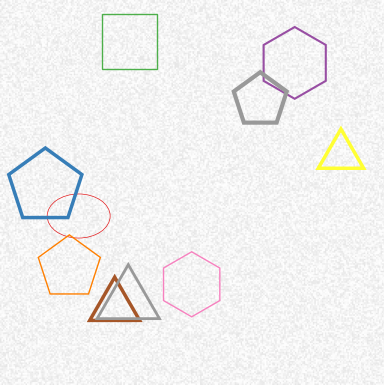[{"shape": "oval", "thickness": 0.5, "radius": 0.41, "center": [0.204, 0.439]}, {"shape": "pentagon", "thickness": 2.5, "radius": 0.5, "center": [0.118, 0.516]}, {"shape": "square", "thickness": 1, "radius": 0.35, "center": [0.336, 0.892]}, {"shape": "hexagon", "thickness": 1.5, "radius": 0.47, "center": [0.765, 0.837]}, {"shape": "pentagon", "thickness": 1, "radius": 0.42, "center": [0.18, 0.305]}, {"shape": "triangle", "thickness": 2.5, "radius": 0.34, "center": [0.886, 0.597]}, {"shape": "triangle", "thickness": 2.5, "radius": 0.37, "center": [0.298, 0.205]}, {"shape": "hexagon", "thickness": 1, "radius": 0.42, "center": [0.498, 0.262]}, {"shape": "triangle", "thickness": 2, "radius": 0.47, "center": [0.333, 0.219]}, {"shape": "pentagon", "thickness": 3, "radius": 0.36, "center": [0.676, 0.74]}]